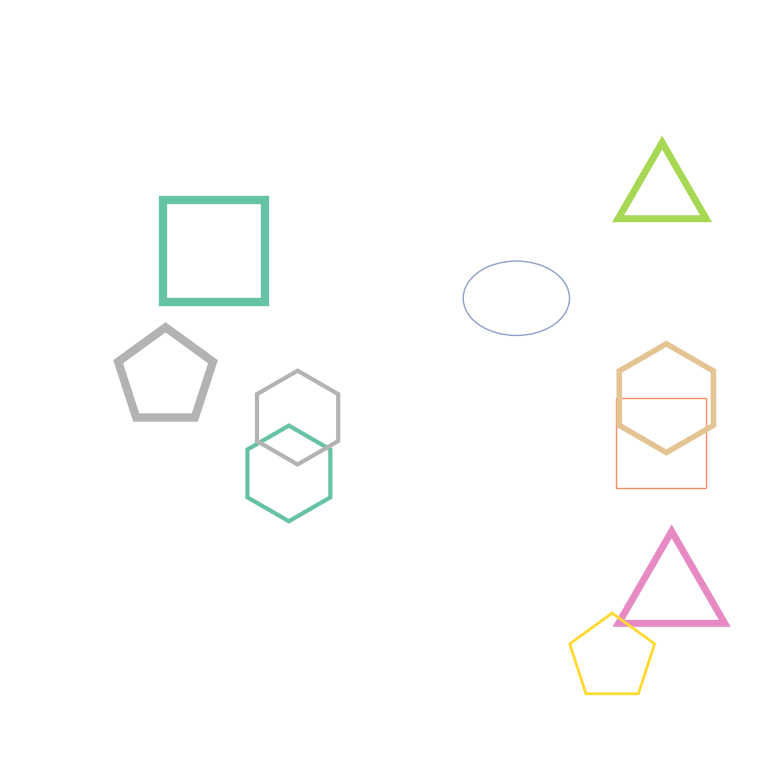[{"shape": "square", "thickness": 3, "radius": 0.33, "center": [0.278, 0.674]}, {"shape": "hexagon", "thickness": 1.5, "radius": 0.31, "center": [0.375, 0.385]}, {"shape": "square", "thickness": 0.5, "radius": 0.29, "center": [0.859, 0.425]}, {"shape": "oval", "thickness": 0.5, "radius": 0.35, "center": [0.671, 0.613]}, {"shape": "triangle", "thickness": 2.5, "radius": 0.4, "center": [0.872, 0.23]}, {"shape": "triangle", "thickness": 2.5, "radius": 0.33, "center": [0.86, 0.749]}, {"shape": "pentagon", "thickness": 1, "radius": 0.29, "center": [0.795, 0.146]}, {"shape": "hexagon", "thickness": 2, "radius": 0.35, "center": [0.865, 0.483]}, {"shape": "pentagon", "thickness": 3, "radius": 0.32, "center": [0.215, 0.51]}, {"shape": "hexagon", "thickness": 1.5, "radius": 0.3, "center": [0.386, 0.458]}]